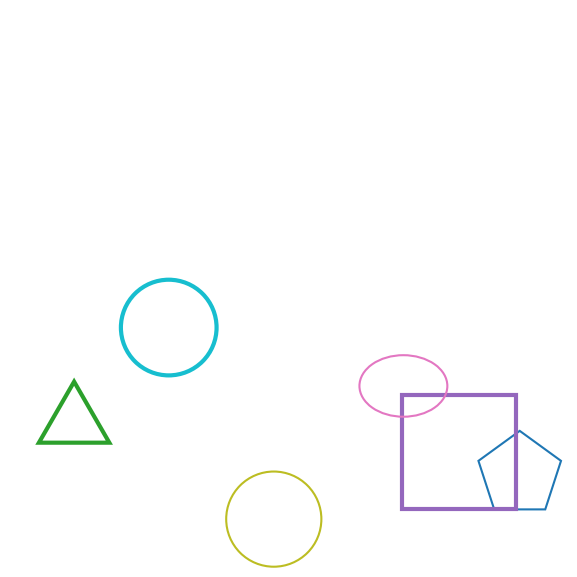[{"shape": "pentagon", "thickness": 1, "radius": 0.38, "center": [0.9, 0.178]}, {"shape": "triangle", "thickness": 2, "radius": 0.35, "center": [0.128, 0.268]}, {"shape": "square", "thickness": 2, "radius": 0.49, "center": [0.794, 0.216]}, {"shape": "oval", "thickness": 1, "radius": 0.38, "center": [0.699, 0.331]}, {"shape": "circle", "thickness": 1, "radius": 0.41, "center": [0.474, 0.1]}, {"shape": "circle", "thickness": 2, "radius": 0.41, "center": [0.292, 0.432]}]